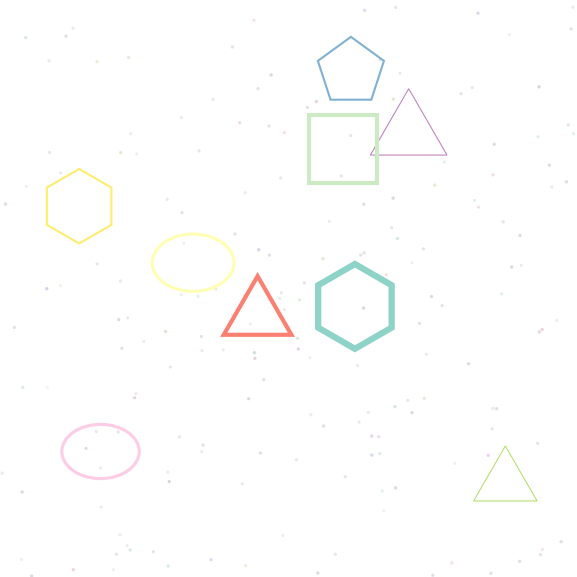[{"shape": "hexagon", "thickness": 3, "radius": 0.37, "center": [0.615, 0.469]}, {"shape": "oval", "thickness": 1.5, "radius": 0.35, "center": [0.334, 0.544]}, {"shape": "triangle", "thickness": 2, "radius": 0.34, "center": [0.446, 0.453]}, {"shape": "pentagon", "thickness": 1, "radius": 0.3, "center": [0.608, 0.875]}, {"shape": "triangle", "thickness": 0.5, "radius": 0.32, "center": [0.875, 0.163]}, {"shape": "oval", "thickness": 1.5, "radius": 0.34, "center": [0.174, 0.217]}, {"shape": "triangle", "thickness": 0.5, "radius": 0.38, "center": [0.708, 0.769]}, {"shape": "square", "thickness": 2, "radius": 0.29, "center": [0.593, 0.741]}, {"shape": "hexagon", "thickness": 1, "radius": 0.32, "center": [0.137, 0.642]}]